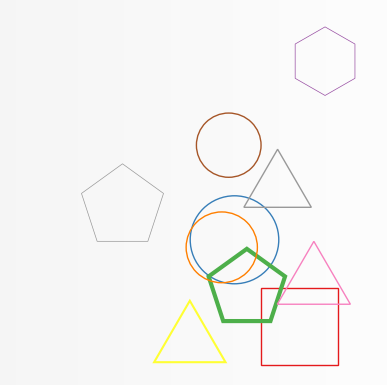[{"shape": "square", "thickness": 1, "radius": 0.49, "center": [0.773, 0.152]}, {"shape": "circle", "thickness": 1, "radius": 0.57, "center": [0.605, 0.377]}, {"shape": "pentagon", "thickness": 3, "radius": 0.52, "center": [0.637, 0.25]}, {"shape": "hexagon", "thickness": 0.5, "radius": 0.45, "center": [0.839, 0.841]}, {"shape": "circle", "thickness": 1, "radius": 0.46, "center": [0.572, 0.358]}, {"shape": "triangle", "thickness": 1.5, "radius": 0.53, "center": [0.49, 0.112]}, {"shape": "circle", "thickness": 1, "radius": 0.42, "center": [0.59, 0.623]}, {"shape": "triangle", "thickness": 1, "radius": 0.54, "center": [0.81, 0.264]}, {"shape": "pentagon", "thickness": 0.5, "radius": 0.56, "center": [0.316, 0.463]}, {"shape": "triangle", "thickness": 1, "radius": 0.5, "center": [0.716, 0.512]}]